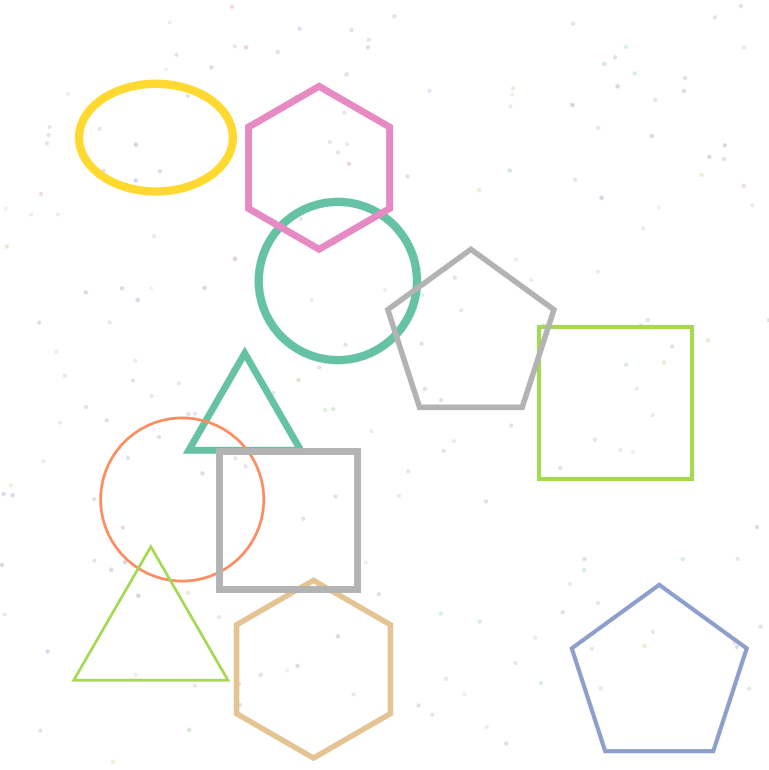[{"shape": "circle", "thickness": 3, "radius": 0.51, "center": [0.439, 0.635]}, {"shape": "triangle", "thickness": 2.5, "radius": 0.42, "center": [0.318, 0.457]}, {"shape": "circle", "thickness": 1, "radius": 0.53, "center": [0.237, 0.351]}, {"shape": "pentagon", "thickness": 1.5, "radius": 0.6, "center": [0.856, 0.121]}, {"shape": "hexagon", "thickness": 2.5, "radius": 0.53, "center": [0.414, 0.782]}, {"shape": "triangle", "thickness": 1, "radius": 0.58, "center": [0.196, 0.174]}, {"shape": "square", "thickness": 1.5, "radius": 0.49, "center": [0.799, 0.476]}, {"shape": "oval", "thickness": 3, "radius": 0.5, "center": [0.203, 0.821]}, {"shape": "hexagon", "thickness": 2, "radius": 0.58, "center": [0.407, 0.131]}, {"shape": "pentagon", "thickness": 2, "radius": 0.57, "center": [0.612, 0.563]}, {"shape": "square", "thickness": 2.5, "radius": 0.45, "center": [0.374, 0.325]}]